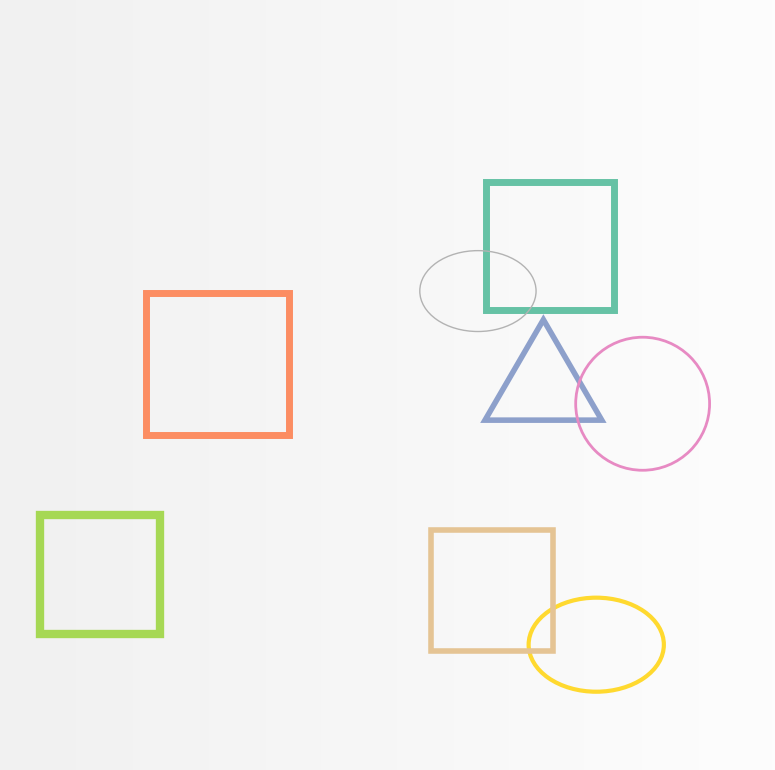[{"shape": "square", "thickness": 2.5, "radius": 0.41, "center": [0.71, 0.68]}, {"shape": "square", "thickness": 2.5, "radius": 0.46, "center": [0.28, 0.527]}, {"shape": "triangle", "thickness": 2, "radius": 0.43, "center": [0.701, 0.498]}, {"shape": "circle", "thickness": 1, "radius": 0.43, "center": [0.829, 0.476]}, {"shape": "square", "thickness": 3, "radius": 0.39, "center": [0.129, 0.254]}, {"shape": "oval", "thickness": 1.5, "radius": 0.44, "center": [0.769, 0.163]}, {"shape": "square", "thickness": 2, "radius": 0.39, "center": [0.635, 0.233]}, {"shape": "oval", "thickness": 0.5, "radius": 0.38, "center": [0.617, 0.622]}]